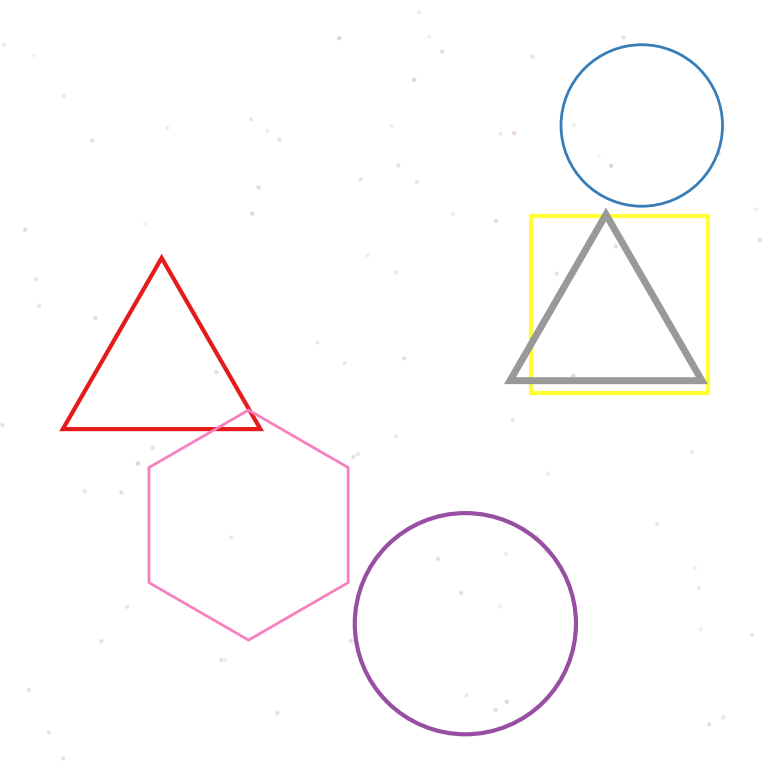[{"shape": "triangle", "thickness": 1.5, "radius": 0.74, "center": [0.21, 0.517]}, {"shape": "circle", "thickness": 1, "radius": 0.52, "center": [0.833, 0.837]}, {"shape": "circle", "thickness": 1.5, "radius": 0.72, "center": [0.604, 0.19]}, {"shape": "square", "thickness": 1.5, "radius": 0.58, "center": [0.804, 0.604]}, {"shape": "hexagon", "thickness": 1, "radius": 0.75, "center": [0.323, 0.318]}, {"shape": "triangle", "thickness": 2.5, "radius": 0.72, "center": [0.787, 0.578]}]